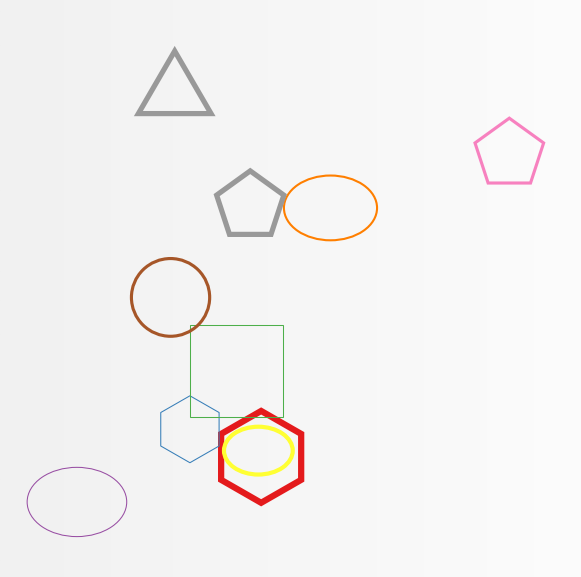[{"shape": "hexagon", "thickness": 3, "radius": 0.4, "center": [0.449, 0.208]}, {"shape": "hexagon", "thickness": 0.5, "radius": 0.29, "center": [0.327, 0.256]}, {"shape": "square", "thickness": 0.5, "radius": 0.4, "center": [0.407, 0.356]}, {"shape": "oval", "thickness": 0.5, "radius": 0.43, "center": [0.132, 0.13]}, {"shape": "oval", "thickness": 1, "radius": 0.4, "center": [0.569, 0.639]}, {"shape": "oval", "thickness": 2, "radius": 0.3, "center": [0.444, 0.219]}, {"shape": "circle", "thickness": 1.5, "radius": 0.34, "center": [0.293, 0.484]}, {"shape": "pentagon", "thickness": 1.5, "radius": 0.31, "center": [0.876, 0.732]}, {"shape": "triangle", "thickness": 2.5, "radius": 0.36, "center": [0.301, 0.839]}, {"shape": "pentagon", "thickness": 2.5, "radius": 0.3, "center": [0.431, 0.642]}]